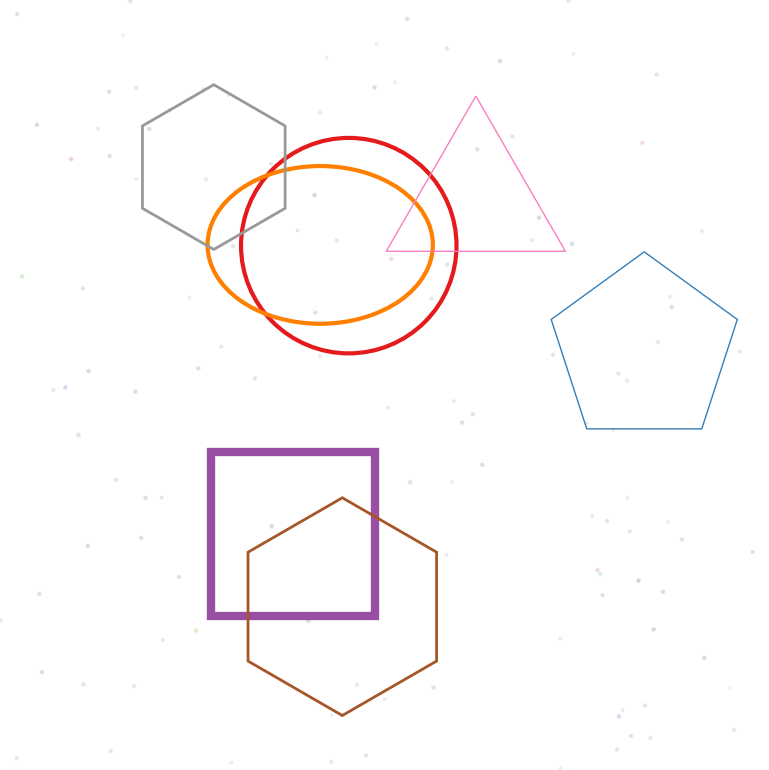[{"shape": "circle", "thickness": 1.5, "radius": 0.7, "center": [0.453, 0.681]}, {"shape": "pentagon", "thickness": 0.5, "radius": 0.64, "center": [0.837, 0.546]}, {"shape": "square", "thickness": 3, "radius": 0.53, "center": [0.38, 0.307]}, {"shape": "oval", "thickness": 1.5, "radius": 0.73, "center": [0.416, 0.682]}, {"shape": "hexagon", "thickness": 1, "radius": 0.71, "center": [0.445, 0.212]}, {"shape": "triangle", "thickness": 0.5, "radius": 0.67, "center": [0.618, 0.741]}, {"shape": "hexagon", "thickness": 1, "radius": 0.53, "center": [0.278, 0.783]}]